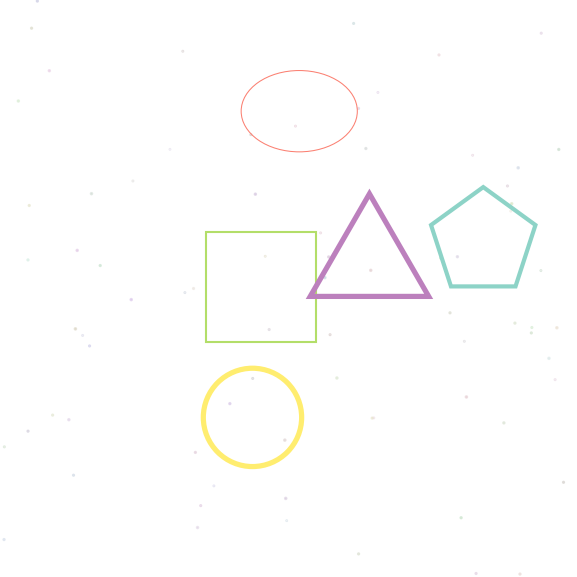[{"shape": "pentagon", "thickness": 2, "radius": 0.48, "center": [0.837, 0.58]}, {"shape": "oval", "thickness": 0.5, "radius": 0.5, "center": [0.518, 0.807]}, {"shape": "square", "thickness": 1, "radius": 0.48, "center": [0.452, 0.502]}, {"shape": "triangle", "thickness": 2.5, "radius": 0.59, "center": [0.64, 0.545]}, {"shape": "circle", "thickness": 2.5, "radius": 0.43, "center": [0.437, 0.276]}]